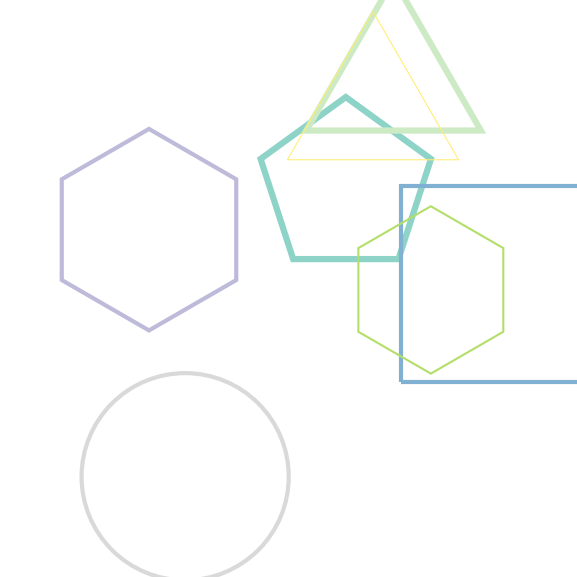[{"shape": "pentagon", "thickness": 3, "radius": 0.78, "center": [0.599, 0.676]}, {"shape": "hexagon", "thickness": 2, "radius": 0.87, "center": [0.258, 0.601]}, {"shape": "square", "thickness": 2, "radius": 0.85, "center": [0.864, 0.507]}, {"shape": "hexagon", "thickness": 1, "radius": 0.72, "center": [0.746, 0.497]}, {"shape": "circle", "thickness": 2, "radius": 0.9, "center": [0.321, 0.174]}, {"shape": "triangle", "thickness": 3, "radius": 0.87, "center": [0.682, 0.86]}, {"shape": "triangle", "thickness": 0.5, "radius": 0.86, "center": [0.646, 0.808]}]